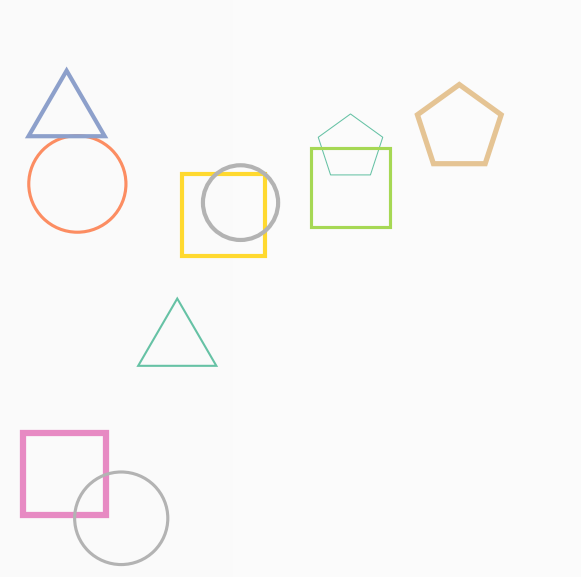[{"shape": "pentagon", "thickness": 0.5, "radius": 0.29, "center": [0.603, 0.743]}, {"shape": "triangle", "thickness": 1, "radius": 0.39, "center": [0.305, 0.404]}, {"shape": "circle", "thickness": 1.5, "radius": 0.42, "center": [0.133, 0.681]}, {"shape": "triangle", "thickness": 2, "radius": 0.38, "center": [0.115, 0.801]}, {"shape": "square", "thickness": 3, "radius": 0.36, "center": [0.111, 0.179]}, {"shape": "square", "thickness": 1.5, "radius": 0.34, "center": [0.603, 0.675]}, {"shape": "square", "thickness": 2, "radius": 0.36, "center": [0.385, 0.626]}, {"shape": "pentagon", "thickness": 2.5, "radius": 0.38, "center": [0.79, 0.777]}, {"shape": "circle", "thickness": 1.5, "radius": 0.4, "center": [0.209, 0.102]}, {"shape": "circle", "thickness": 2, "radius": 0.32, "center": [0.414, 0.648]}]